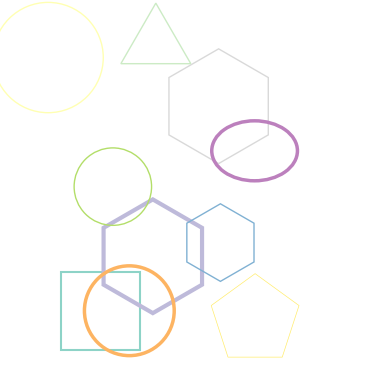[{"shape": "square", "thickness": 1.5, "radius": 0.51, "center": [0.261, 0.192]}, {"shape": "circle", "thickness": 1, "radius": 0.72, "center": [0.125, 0.851]}, {"shape": "hexagon", "thickness": 3, "radius": 0.74, "center": [0.397, 0.334]}, {"shape": "hexagon", "thickness": 1, "radius": 0.5, "center": [0.573, 0.37]}, {"shape": "circle", "thickness": 2.5, "radius": 0.58, "center": [0.336, 0.193]}, {"shape": "circle", "thickness": 1, "radius": 0.5, "center": [0.293, 0.515]}, {"shape": "hexagon", "thickness": 1, "radius": 0.74, "center": [0.568, 0.724]}, {"shape": "oval", "thickness": 2.5, "radius": 0.56, "center": [0.661, 0.608]}, {"shape": "triangle", "thickness": 1, "radius": 0.52, "center": [0.405, 0.887]}, {"shape": "pentagon", "thickness": 0.5, "radius": 0.6, "center": [0.663, 0.169]}]